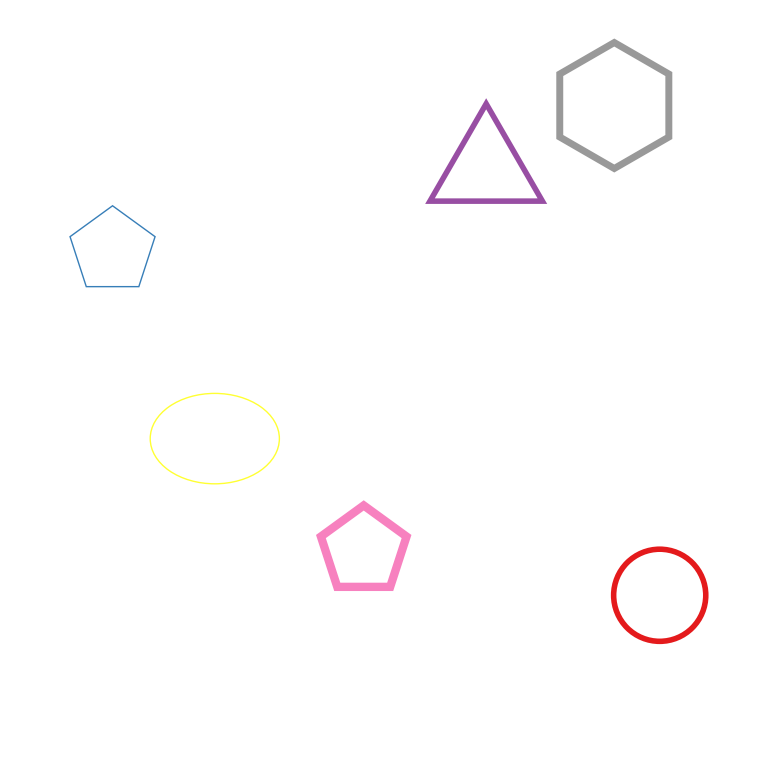[{"shape": "circle", "thickness": 2, "radius": 0.3, "center": [0.857, 0.227]}, {"shape": "pentagon", "thickness": 0.5, "radius": 0.29, "center": [0.146, 0.675]}, {"shape": "triangle", "thickness": 2, "radius": 0.42, "center": [0.631, 0.781]}, {"shape": "oval", "thickness": 0.5, "radius": 0.42, "center": [0.279, 0.43]}, {"shape": "pentagon", "thickness": 3, "radius": 0.29, "center": [0.472, 0.285]}, {"shape": "hexagon", "thickness": 2.5, "radius": 0.41, "center": [0.798, 0.863]}]